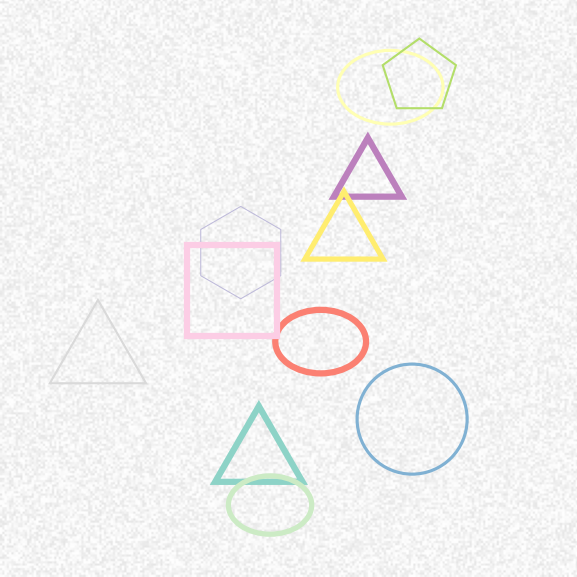[{"shape": "triangle", "thickness": 3, "radius": 0.44, "center": [0.448, 0.208]}, {"shape": "oval", "thickness": 1.5, "radius": 0.46, "center": [0.676, 0.848]}, {"shape": "hexagon", "thickness": 0.5, "radius": 0.4, "center": [0.417, 0.562]}, {"shape": "oval", "thickness": 3, "radius": 0.39, "center": [0.555, 0.408]}, {"shape": "circle", "thickness": 1.5, "radius": 0.48, "center": [0.714, 0.273]}, {"shape": "pentagon", "thickness": 1, "radius": 0.33, "center": [0.726, 0.866]}, {"shape": "square", "thickness": 3, "radius": 0.39, "center": [0.402, 0.496]}, {"shape": "triangle", "thickness": 1, "radius": 0.48, "center": [0.17, 0.384]}, {"shape": "triangle", "thickness": 3, "radius": 0.34, "center": [0.637, 0.693]}, {"shape": "oval", "thickness": 2.5, "radius": 0.36, "center": [0.468, 0.125]}, {"shape": "triangle", "thickness": 2.5, "radius": 0.39, "center": [0.596, 0.59]}]